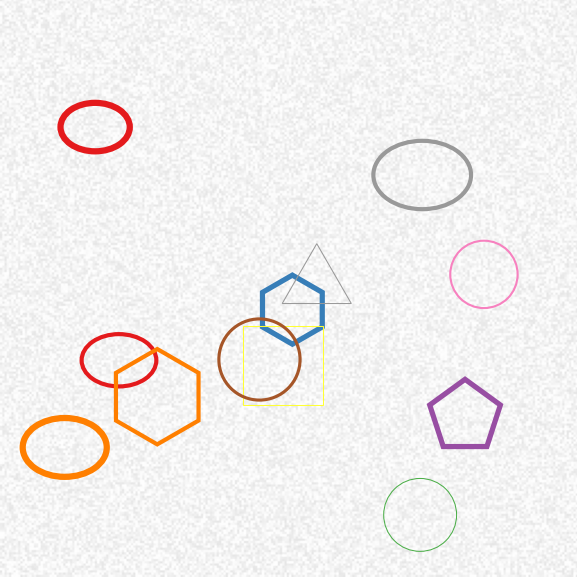[{"shape": "oval", "thickness": 2, "radius": 0.32, "center": [0.206, 0.375]}, {"shape": "oval", "thickness": 3, "radius": 0.3, "center": [0.165, 0.779]}, {"shape": "hexagon", "thickness": 2.5, "radius": 0.3, "center": [0.506, 0.463]}, {"shape": "circle", "thickness": 0.5, "radius": 0.32, "center": [0.728, 0.108]}, {"shape": "pentagon", "thickness": 2.5, "radius": 0.32, "center": [0.805, 0.278]}, {"shape": "oval", "thickness": 3, "radius": 0.36, "center": [0.112, 0.224]}, {"shape": "hexagon", "thickness": 2, "radius": 0.41, "center": [0.272, 0.312]}, {"shape": "square", "thickness": 0.5, "radius": 0.34, "center": [0.49, 0.367]}, {"shape": "circle", "thickness": 1.5, "radius": 0.35, "center": [0.449, 0.377]}, {"shape": "circle", "thickness": 1, "radius": 0.29, "center": [0.838, 0.524]}, {"shape": "oval", "thickness": 2, "radius": 0.42, "center": [0.731, 0.696]}, {"shape": "triangle", "thickness": 0.5, "radius": 0.35, "center": [0.549, 0.508]}]